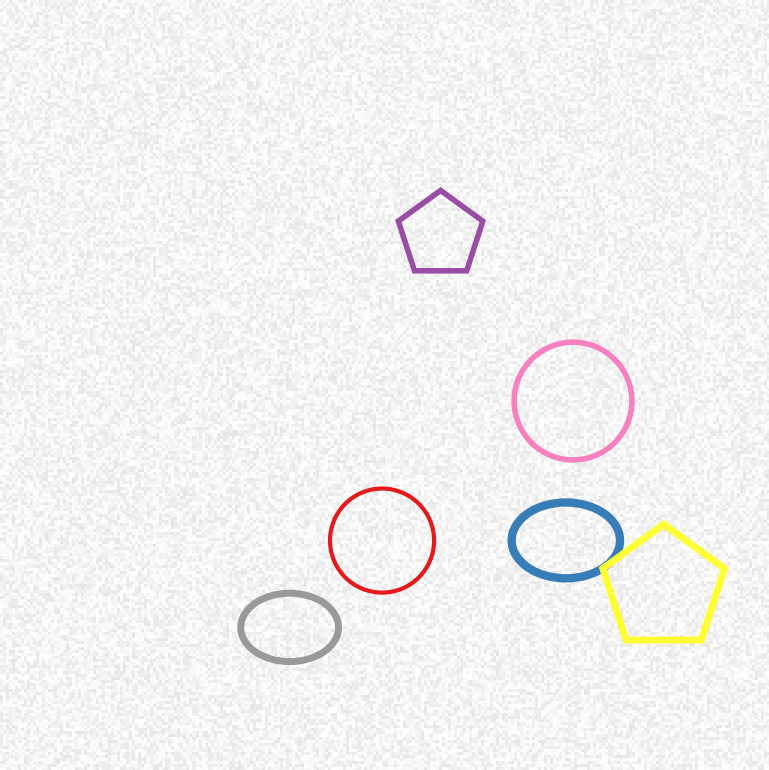[{"shape": "circle", "thickness": 1.5, "radius": 0.34, "center": [0.496, 0.298]}, {"shape": "oval", "thickness": 3, "radius": 0.35, "center": [0.735, 0.298]}, {"shape": "pentagon", "thickness": 2, "radius": 0.29, "center": [0.572, 0.695]}, {"shape": "pentagon", "thickness": 2.5, "radius": 0.42, "center": [0.862, 0.236]}, {"shape": "circle", "thickness": 2, "radius": 0.38, "center": [0.744, 0.479]}, {"shape": "oval", "thickness": 2.5, "radius": 0.32, "center": [0.376, 0.185]}]